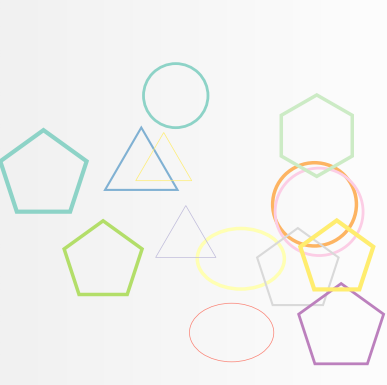[{"shape": "pentagon", "thickness": 3, "radius": 0.59, "center": [0.112, 0.545]}, {"shape": "circle", "thickness": 2, "radius": 0.42, "center": [0.454, 0.752]}, {"shape": "oval", "thickness": 2.5, "radius": 0.56, "center": [0.621, 0.328]}, {"shape": "triangle", "thickness": 0.5, "radius": 0.45, "center": [0.479, 0.376]}, {"shape": "oval", "thickness": 0.5, "radius": 0.54, "center": [0.598, 0.136]}, {"shape": "triangle", "thickness": 1.5, "radius": 0.54, "center": [0.365, 0.561]}, {"shape": "circle", "thickness": 2.5, "radius": 0.54, "center": [0.812, 0.469]}, {"shape": "pentagon", "thickness": 2.5, "radius": 0.53, "center": [0.266, 0.321]}, {"shape": "circle", "thickness": 2, "radius": 0.57, "center": [0.823, 0.45]}, {"shape": "pentagon", "thickness": 1.5, "radius": 0.55, "center": [0.769, 0.297]}, {"shape": "pentagon", "thickness": 2, "radius": 0.58, "center": [0.88, 0.148]}, {"shape": "hexagon", "thickness": 2.5, "radius": 0.53, "center": [0.817, 0.648]}, {"shape": "pentagon", "thickness": 3, "radius": 0.5, "center": [0.869, 0.328]}, {"shape": "triangle", "thickness": 0.5, "radius": 0.42, "center": [0.422, 0.572]}]